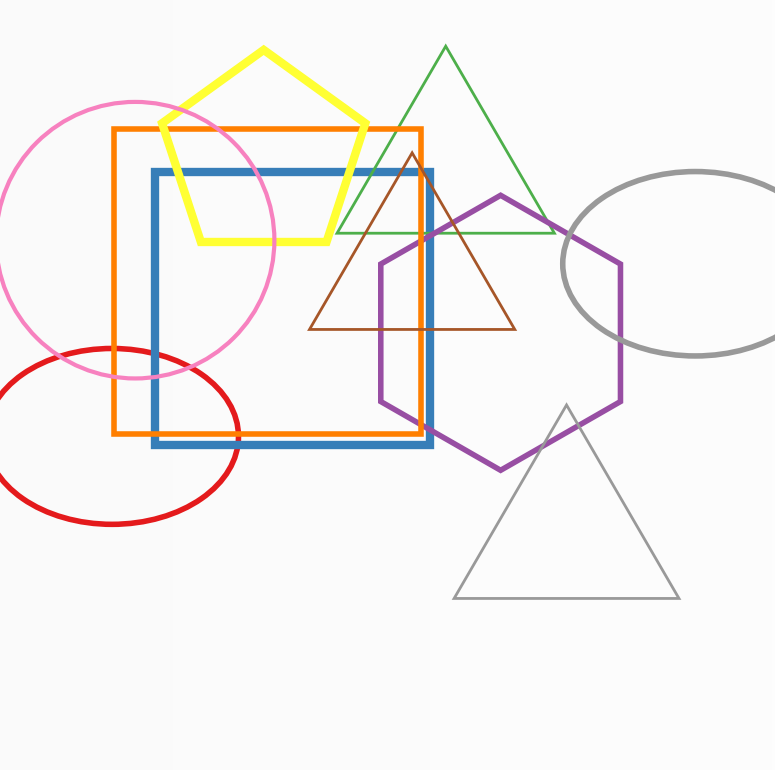[{"shape": "oval", "thickness": 2, "radius": 0.82, "center": [0.145, 0.433]}, {"shape": "square", "thickness": 3, "radius": 0.89, "center": [0.377, 0.599]}, {"shape": "triangle", "thickness": 1, "radius": 0.81, "center": [0.575, 0.778]}, {"shape": "hexagon", "thickness": 2, "radius": 0.89, "center": [0.646, 0.568]}, {"shape": "square", "thickness": 2, "radius": 0.99, "center": [0.345, 0.635]}, {"shape": "pentagon", "thickness": 3, "radius": 0.69, "center": [0.34, 0.797]}, {"shape": "triangle", "thickness": 1, "radius": 0.76, "center": [0.532, 0.649]}, {"shape": "circle", "thickness": 1.5, "radius": 0.9, "center": [0.174, 0.688]}, {"shape": "triangle", "thickness": 1, "radius": 0.84, "center": [0.731, 0.307]}, {"shape": "oval", "thickness": 2, "radius": 0.86, "center": [0.897, 0.657]}]